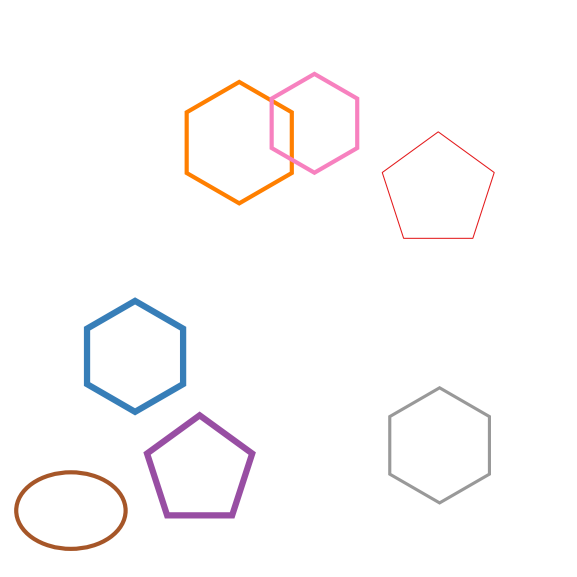[{"shape": "pentagon", "thickness": 0.5, "radius": 0.51, "center": [0.759, 0.669]}, {"shape": "hexagon", "thickness": 3, "radius": 0.48, "center": [0.234, 0.382]}, {"shape": "pentagon", "thickness": 3, "radius": 0.48, "center": [0.346, 0.184]}, {"shape": "hexagon", "thickness": 2, "radius": 0.53, "center": [0.414, 0.752]}, {"shape": "oval", "thickness": 2, "radius": 0.47, "center": [0.123, 0.115]}, {"shape": "hexagon", "thickness": 2, "radius": 0.43, "center": [0.544, 0.786]}, {"shape": "hexagon", "thickness": 1.5, "radius": 0.5, "center": [0.761, 0.228]}]